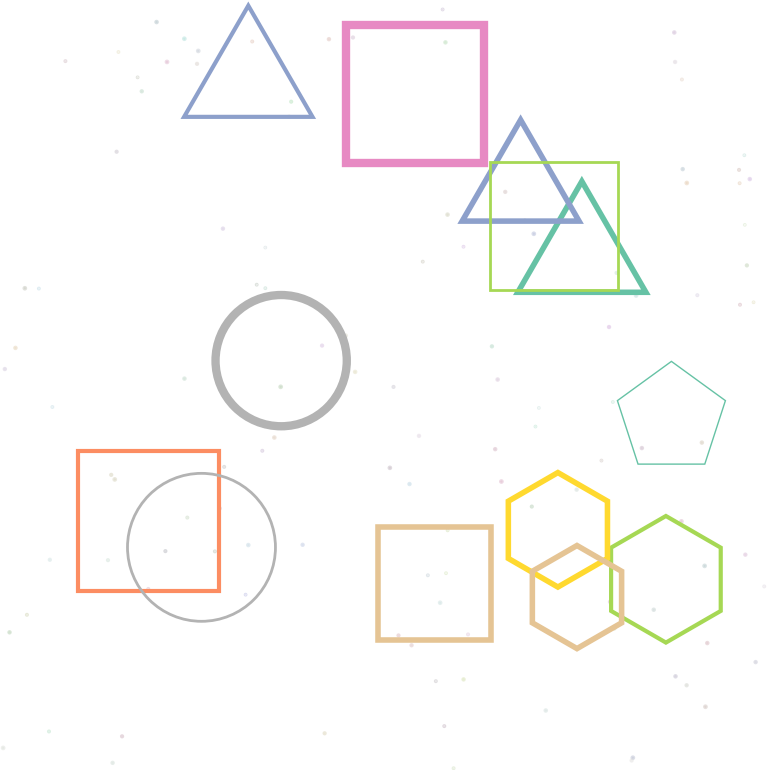[{"shape": "pentagon", "thickness": 0.5, "radius": 0.37, "center": [0.872, 0.457]}, {"shape": "triangle", "thickness": 2, "radius": 0.48, "center": [0.756, 0.668]}, {"shape": "square", "thickness": 1.5, "radius": 0.46, "center": [0.192, 0.323]}, {"shape": "triangle", "thickness": 1.5, "radius": 0.48, "center": [0.322, 0.896]}, {"shape": "triangle", "thickness": 2, "radius": 0.44, "center": [0.676, 0.757]}, {"shape": "square", "thickness": 3, "radius": 0.45, "center": [0.538, 0.878]}, {"shape": "hexagon", "thickness": 1.5, "radius": 0.41, "center": [0.865, 0.248]}, {"shape": "square", "thickness": 1, "radius": 0.41, "center": [0.719, 0.706]}, {"shape": "hexagon", "thickness": 2, "radius": 0.37, "center": [0.725, 0.312]}, {"shape": "square", "thickness": 2, "radius": 0.37, "center": [0.564, 0.242]}, {"shape": "hexagon", "thickness": 2, "radius": 0.33, "center": [0.749, 0.225]}, {"shape": "circle", "thickness": 3, "radius": 0.43, "center": [0.365, 0.532]}, {"shape": "circle", "thickness": 1, "radius": 0.48, "center": [0.262, 0.289]}]